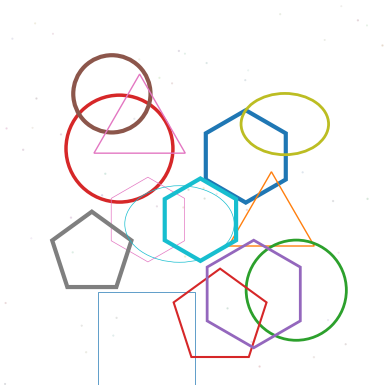[{"shape": "hexagon", "thickness": 3, "radius": 0.6, "center": [0.638, 0.594]}, {"shape": "square", "thickness": 0.5, "radius": 0.63, "center": [0.381, 0.116]}, {"shape": "triangle", "thickness": 1, "radius": 0.64, "center": [0.705, 0.425]}, {"shape": "circle", "thickness": 2, "radius": 0.65, "center": [0.769, 0.246]}, {"shape": "pentagon", "thickness": 1.5, "radius": 0.63, "center": [0.572, 0.175]}, {"shape": "circle", "thickness": 2.5, "radius": 0.69, "center": [0.31, 0.614]}, {"shape": "hexagon", "thickness": 2, "radius": 0.7, "center": [0.659, 0.236]}, {"shape": "circle", "thickness": 3, "radius": 0.5, "center": [0.291, 0.756]}, {"shape": "hexagon", "thickness": 0.5, "radius": 0.55, "center": [0.384, 0.43]}, {"shape": "triangle", "thickness": 1, "radius": 0.68, "center": [0.363, 0.671]}, {"shape": "pentagon", "thickness": 3, "radius": 0.54, "center": [0.239, 0.342]}, {"shape": "oval", "thickness": 2, "radius": 0.57, "center": [0.74, 0.678]}, {"shape": "oval", "thickness": 0.5, "radius": 0.71, "center": [0.466, 0.418]}, {"shape": "hexagon", "thickness": 3, "radius": 0.54, "center": [0.521, 0.429]}]